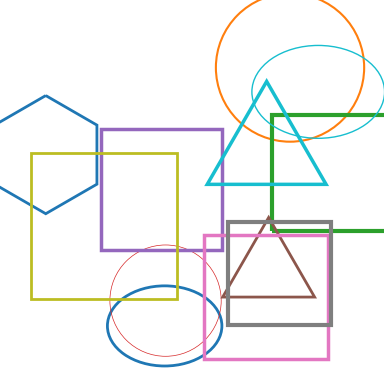[{"shape": "hexagon", "thickness": 2, "radius": 0.77, "center": [0.119, 0.598]}, {"shape": "oval", "thickness": 2, "radius": 0.74, "center": [0.428, 0.153]}, {"shape": "circle", "thickness": 1.5, "radius": 0.96, "center": [0.753, 0.825]}, {"shape": "square", "thickness": 3, "radius": 0.75, "center": [0.856, 0.551]}, {"shape": "circle", "thickness": 0.5, "radius": 0.72, "center": [0.43, 0.219]}, {"shape": "square", "thickness": 2.5, "radius": 0.79, "center": [0.42, 0.509]}, {"shape": "triangle", "thickness": 2, "radius": 0.69, "center": [0.698, 0.297]}, {"shape": "square", "thickness": 2.5, "radius": 0.8, "center": [0.691, 0.228]}, {"shape": "square", "thickness": 3, "radius": 0.67, "center": [0.726, 0.29]}, {"shape": "square", "thickness": 2, "radius": 0.95, "center": [0.271, 0.413]}, {"shape": "oval", "thickness": 1, "radius": 0.86, "center": [0.827, 0.761]}, {"shape": "triangle", "thickness": 2.5, "radius": 0.89, "center": [0.693, 0.61]}]